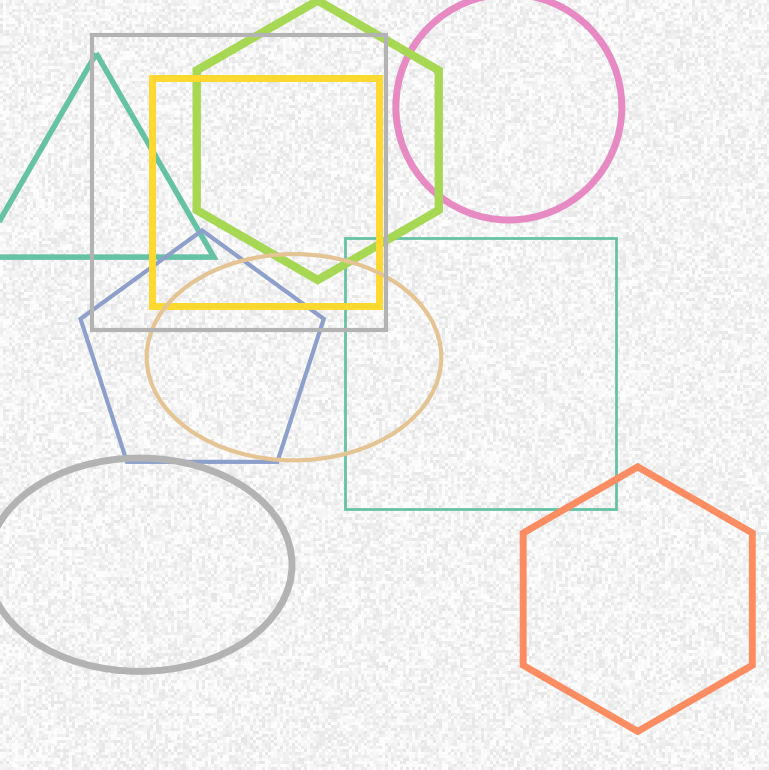[{"shape": "square", "thickness": 1, "radius": 0.88, "center": [0.624, 0.515]}, {"shape": "triangle", "thickness": 2, "radius": 0.88, "center": [0.125, 0.754]}, {"shape": "hexagon", "thickness": 2.5, "radius": 0.86, "center": [0.828, 0.222]}, {"shape": "pentagon", "thickness": 1.5, "radius": 0.83, "center": [0.263, 0.535]}, {"shape": "circle", "thickness": 2.5, "radius": 0.73, "center": [0.661, 0.861]}, {"shape": "hexagon", "thickness": 3, "radius": 0.91, "center": [0.413, 0.818]}, {"shape": "square", "thickness": 2.5, "radius": 0.74, "center": [0.345, 0.751]}, {"shape": "oval", "thickness": 1.5, "radius": 0.96, "center": [0.382, 0.536]}, {"shape": "oval", "thickness": 2.5, "radius": 0.99, "center": [0.181, 0.267]}, {"shape": "square", "thickness": 1.5, "radius": 0.96, "center": [0.31, 0.763]}]